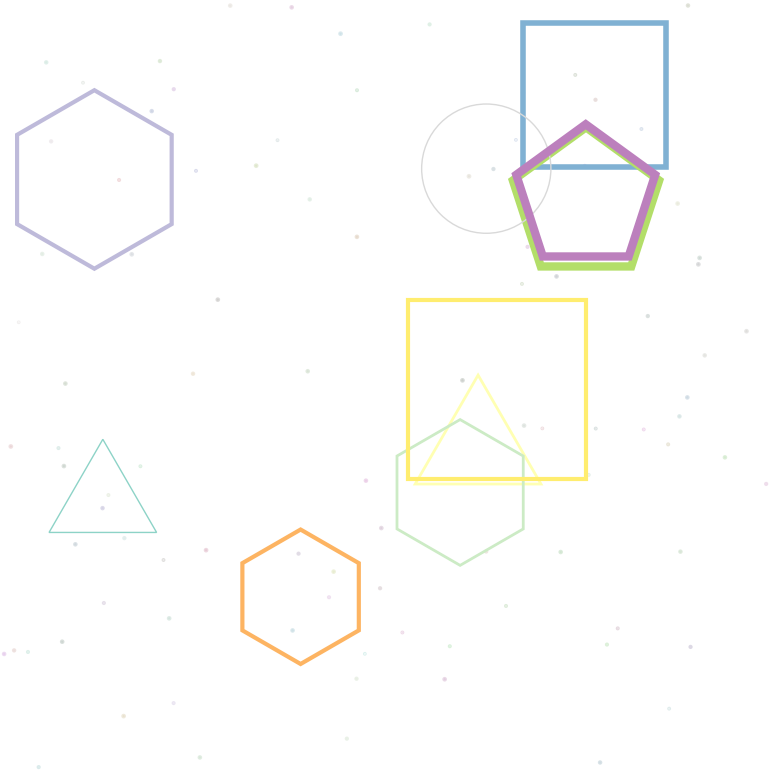[{"shape": "triangle", "thickness": 0.5, "radius": 0.4, "center": [0.134, 0.349]}, {"shape": "triangle", "thickness": 1, "radius": 0.47, "center": [0.621, 0.419]}, {"shape": "hexagon", "thickness": 1.5, "radius": 0.58, "center": [0.123, 0.767]}, {"shape": "square", "thickness": 2, "radius": 0.47, "center": [0.772, 0.876]}, {"shape": "hexagon", "thickness": 1.5, "radius": 0.44, "center": [0.39, 0.225]}, {"shape": "pentagon", "thickness": 3, "radius": 0.5, "center": [0.761, 0.735]}, {"shape": "circle", "thickness": 0.5, "radius": 0.42, "center": [0.632, 0.781]}, {"shape": "pentagon", "thickness": 3, "radius": 0.47, "center": [0.761, 0.744]}, {"shape": "hexagon", "thickness": 1, "radius": 0.47, "center": [0.598, 0.36]}, {"shape": "square", "thickness": 1.5, "radius": 0.58, "center": [0.646, 0.494]}]